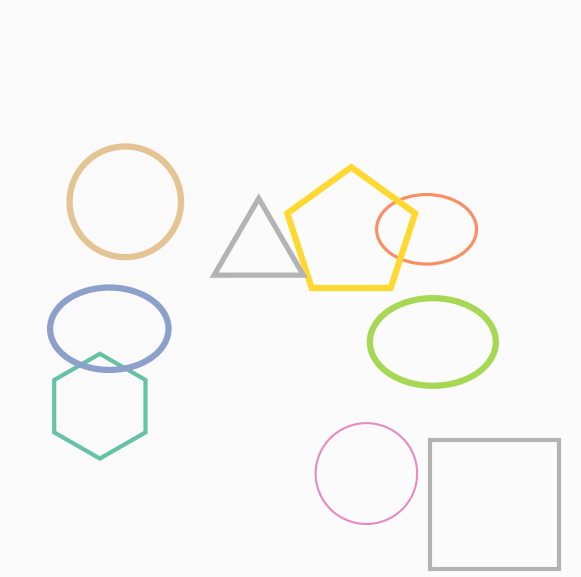[{"shape": "hexagon", "thickness": 2, "radius": 0.45, "center": [0.172, 0.296]}, {"shape": "oval", "thickness": 1.5, "radius": 0.43, "center": [0.734, 0.602]}, {"shape": "oval", "thickness": 3, "radius": 0.51, "center": [0.188, 0.43]}, {"shape": "circle", "thickness": 1, "radius": 0.44, "center": [0.63, 0.179]}, {"shape": "oval", "thickness": 3, "radius": 0.54, "center": [0.745, 0.407]}, {"shape": "pentagon", "thickness": 3, "radius": 0.58, "center": [0.604, 0.594]}, {"shape": "circle", "thickness": 3, "radius": 0.48, "center": [0.216, 0.65]}, {"shape": "square", "thickness": 2, "radius": 0.56, "center": [0.851, 0.125]}, {"shape": "triangle", "thickness": 2.5, "radius": 0.44, "center": [0.445, 0.567]}]